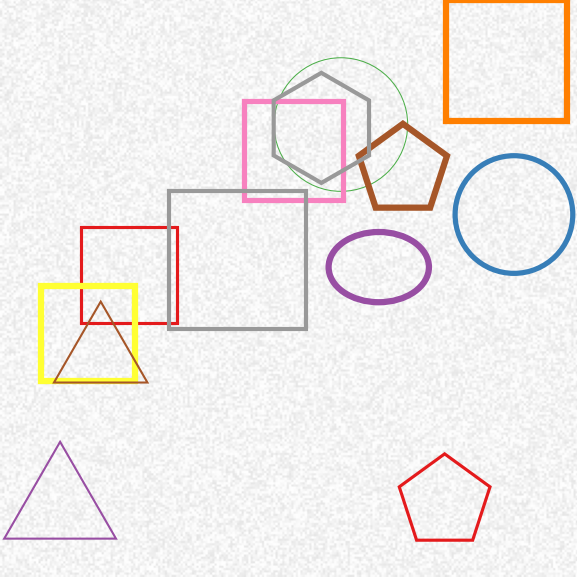[{"shape": "square", "thickness": 1.5, "radius": 0.42, "center": [0.223, 0.522]}, {"shape": "pentagon", "thickness": 1.5, "radius": 0.41, "center": [0.77, 0.131]}, {"shape": "circle", "thickness": 2.5, "radius": 0.51, "center": [0.89, 0.628]}, {"shape": "circle", "thickness": 0.5, "radius": 0.58, "center": [0.59, 0.783]}, {"shape": "triangle", "thickness": 1, "radius": 0.56, "center": [0.104, 0.122]}, {"shape": "oval", "thickness": 3, "radius": 0.43, "center": [0.656, 0.537]}, {"shape": "square", "thickness": 3, "radius": 0.52, "center": [0.877, 0.894]}, {"shape": "square", "thickness": 3, "radius": 0.41, "center": [0.152, 0.422]}, {"shape": "triangle", "thickness": 1, "radius": 0.47, "center": [0.174, 0.383]}, {"shape": "pentagon", "thickness": 3, "radius": 0.4, "center": [0.698, 0.704]}, {"shape": "square", "thickness": 2.5, "radius": 0.43, "center": [0.509, 0.739]}, {"shape": "hexagon", "thickness": 2, "radius": 0.48, "center": [0.556, 0.778]}, {"shape": "square", "thickness": 2, "radius": 0.59, "center": [0.411, 0.549]}]